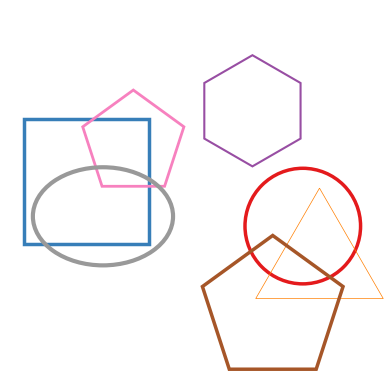[{"shape": "circle", "thickness": 2.5, "radius": 0.75, "center": [0.786, 0.413]}, {"shape": "square", "thickness": 2.5, "radius": 0.81, "center": [0.225, 0.528]}, {"shape": "hexagon", "thickness": 1.5, "radius": 0.72, "center": [0.656, 0.712]}, {"shape": "triangle", "thickness": 0.5, "radius": 0.96, "center": [0.83, 0.32]}, {"shape": "pentagon", "thickness": 2.5, "radius": 0.96, "center": [0.708, 0.196]}, {"shape": "pentagon", "thickness": 2, "radius": 0.69, "center": [0.346, 0.628]}, {"shape": "oval", "thickness": 3, "radius": 0.91, "center": [0.267, 0.438]}]